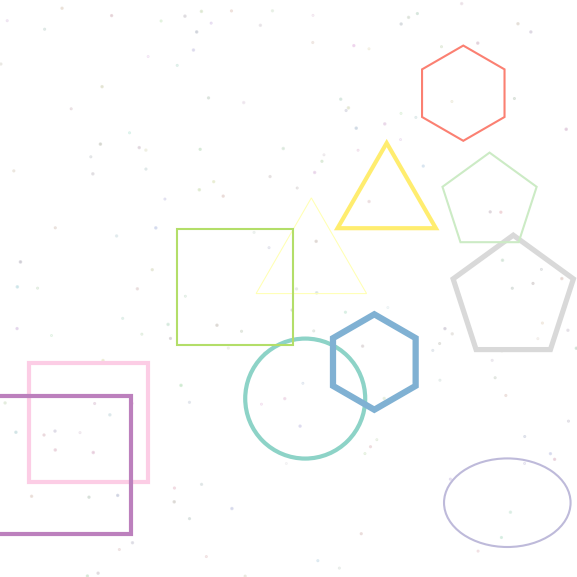[{"shape": "circle", "thickness": 2, "radius": 0.52, "center": [0.529, 0.309]}, {"shape": "triangle", "thickness": 0.5, "radius": 0.55, "center": [0.539, 0.546]}, {"shape": "oval", "thickness": 1, "radius": 0.55, "center": [0.878, 0.129]}, {"shape": "hexagon", "thickness": 1, "radius": 0.41, "center": [0.802, 0.838]}, {"shape": "hexagon", "thickness": 3, "radius": 0.41, "center": [0.648, 0.372]}, {"shape": "square", "thickness": 1, "radius": 0.5, "center": [0.408, 0.502]}, {"shape": "square", "thickness": 2, "radius": 0.51, "center": [0.154, 0.268]}, {"shape": "pentagon", "thickness": 2.5, "radius": 0.55, "center": [0.889, 0.482]}, {"shape": "square", "thickness": 2, "radius": 0.6, "center": [0.107, 0.194]}, {"shape": "pentagon", "thickness": 1, "radius": 0.43, "center": [0.848, 0.649]}, {"shape": "triangle", "thickness": 2, "radius": 0.49, "center": [0.67, 0.653]}]